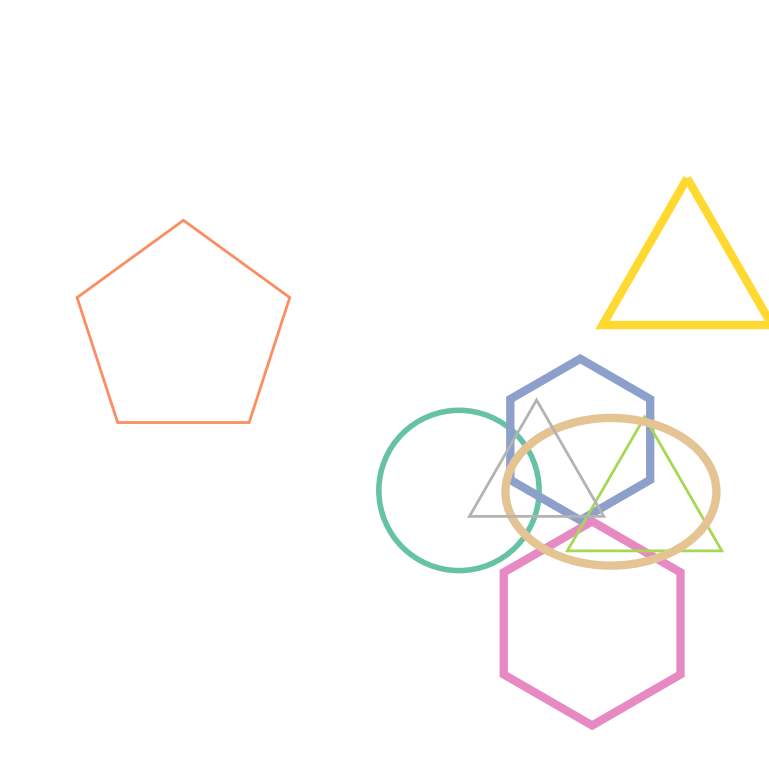[{"shape": "circle", "thickness": 2, "radius": 0.52, "center": [0.596, 0.363]}, {"shape": "pentagon", "thickness": 1, "radius": 0.73, "center": [0.238, 0.569]}, {"shape": "hexagon", "thickness": 3, "radius": 0.52, "center": [0.754, 0.429]}, {"shape": "hexagon", "thickness": 3, "radius": 0.66, "center": [0.769, 0.19]}, {"shape": "triangle", "thickness": 1, "radius": 0.58, "center": [0.837, 0.342]}, {"shape": "triangle", "thickness": 3, "radius": 0.64, "center": [0.892, 0.641]}, {"shape": "oval", "thickness": 3, "radius": 0.69, "center": [0.793, 0.361]}, {"shape": "triangle", "thickness": 1, "radius": 0.5, "center": [0.697, 0.38]}]